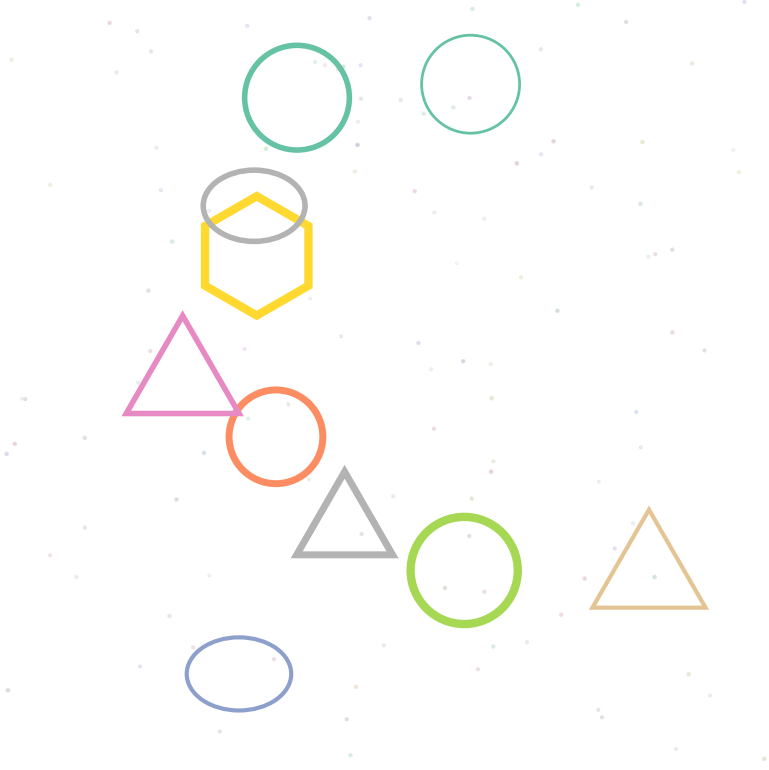[{"shape": "circle", "thickness": 2, "radius": 0.34, "center": [0.386, 0.873]}, {"shape": "circle", "thickness": 1, "radius": 0.32, "center": [0.611, 0.891]}, {"shape": "circle", "thickness": 2.5, "radius": 0.3, "center": [0.358, 0.433]}, {"shape": "oval", "thickness": 1.5, "radius": 0.34, "center": [0.31, 0.125]}, {"shape": "triangle", "thickness": 2, "radius": 0.42, "center": [0.237, 0.505]}, {"shape": "circle", "thickness": 3, "radius": 0.35, "center": [0.603, 0.259]}, {"shape": "hexagon", "thickness": 3, "radius": 0.39, "center": [0.333, 0.668]}, {"shape": "triangle", "thickness": 1.5, "radius": 0.42, "center": [0.843, 0.253]}, {"shape": "oval", "thickness": 2, "radius": 0.33, "center": [0.33, 0.733]}, {"shape": "triangle", "thickness": 2.5, "radius": 0.36, "center": [0.448, 0.315]}]